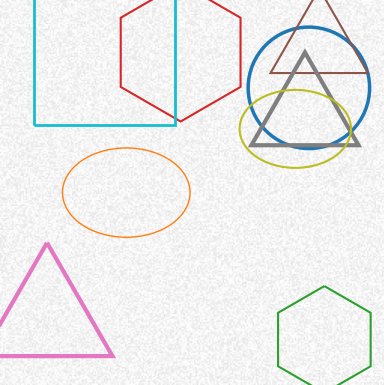[{"shape": "circle", "thickness": 2.5, "radius": 0.79, "center": [0.802, 0.772]}, {"shape": "oval", "thickness": 1, "radius": 0.83, "center": [0.328, 0.5]}, {"shape": "hexagon", "thickness": 1.5, "radius": 0.69, "center": [0.842, 0.118]}, {"shape": "hexagon", "thickness": 1.5, "radius": 0.9, "center": [0.469, 0.864]}, {"shape": "triangle", "thickness": 1.5, "radius": 0.73, "center": [0.829, 0.883]}, {"shape": "triangle", "thickness": 3, "radius": 0.98, "center": [0.122, 0.173]}, {"shape": "triangle", "thickness": 3, "radius": 0.8, "center": [0.792, 0.703]}, {"shape": "oval", "thickness": 1.5, "radius": 0.72, "center": [0.767, 0.665]}, {"shape": "square", "thickness": 2, "radius": 0.91, "center": [0.271, 0.859]}]